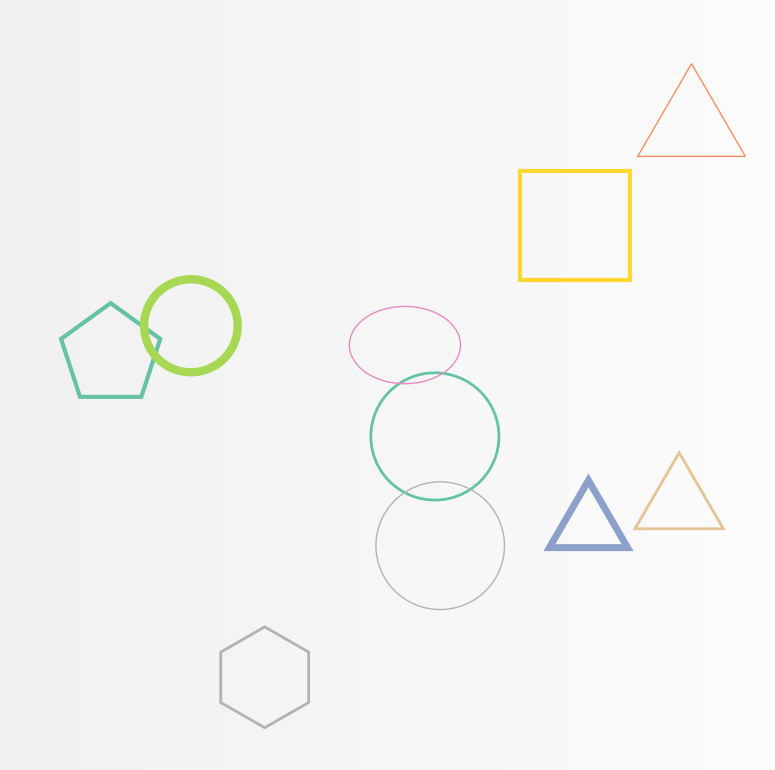[{"shape": "pentagon", "thickness": 1.5, "radius": 0.34, "center": [0.143, 0.539]}, {"shape": "circle", "thickness": 1, "radius": 0.41, "center": [0.561, 0.433]}, {"shape": "triangle", "thickness": 0.5, "radius": 0.4, "center": [0.892, 0.837]}, {"shape": "triangle", "thickness": 2.5, "radius": 0.29, "center": [0.759, 0.318]}, {"shape": "oval", "thickness": 0.5, "radius": 0.36, "center": [0.523, 0.552]}, {"shape": "circle", "thickness": 3, "radius": 0.3, "center": [0.246, 0.577]}, {"shape": "square", "thickness": 1.5, "radius": 0.35, "center": [0.742, 0.707]}, {"shape": "triangle", "thickness": 1, "radius": 0.33, "center": [0.876, 0.346]}, {"shape": "hexagon", "thickness": 1, "radius": 0.33, "center": [0.342, 0.12]}, {"shape": "circle", "thickness": 0.5, "radius": 0.41, "center": [0.568, 0.291]}]